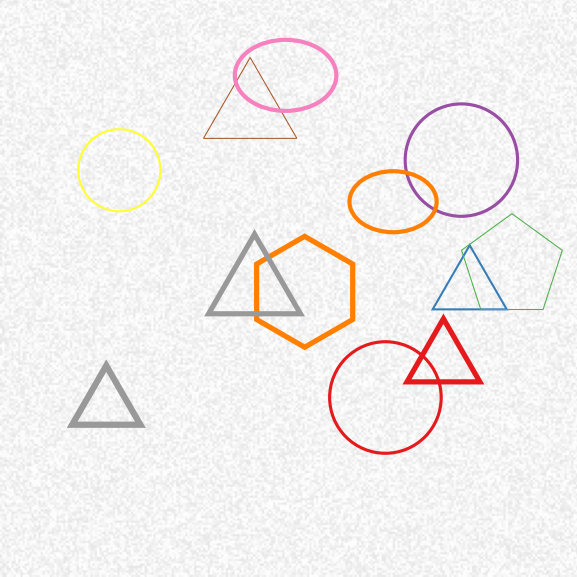[{"shape": "triangle", "thickness": 2.5, "radius": 0.36, "center": [0.768, 0.374]}, {"shape": "circle", "thickness": 1.5, "radius": 0.48, "center": [0.667, 0.311]}, {"shape": "triangle", "thickness": 1, "radius": 0.37, "center": [0.813, 0.5]}, {"shape": "pentagon", "thickness": 0.5, "radius": 0.46, "center": [0.886, 0.537]}, {"shape": "circle", "thickness": 1.5, "radius": 0.49, "center": [0.799, 0.722]}, {"shape": "hexagon", "thickness": 2.5, "radius": 0.48, "center": [0.528, 0.494]}, {"shape": "oval", "thickness": 2, "radius": 0.38, "center": [0.681, 0.65]}, {"shape": "circle", "thickness": 1, "radius": 0.36, "center": [0.207, 0.704]}, {"shape": "triangle", "thickness": 0.5, "radius": 0.47, "center": [0.433, 0.806]}, {"shape": "oval", "thickness": 2, "radius": 0.44, "center": [0.495, 0.869]}, {"shape": "triangle", "thickness": 2.5, "radius": 0.46, "center": [0.441, 0.502]}, {"shape": "triangle", "thickness": 3, "radius": 0.34, "center": [0.184, 0.298]}]